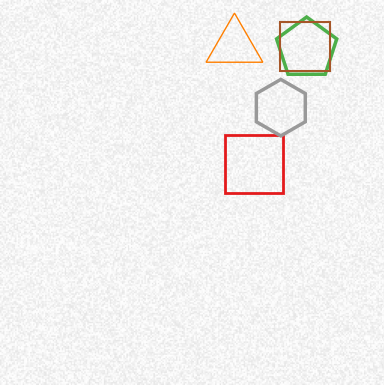[{"shape": "square", "thickness": 2, "radius": 0.38, "center": [0.66, 0.573]}, {"shape": "pentagon", "thickness": 2.5, "radius": 0.41, "center": [0.796, 0.874]}, {"shape": "triangle", "thickness": 1, "radius": 0.43, "center": [0.609, 0.881]}, {"shape": "square", "thickness": 1.5, "radius": 0.32, "center": [0.792, 0.879]}, {"shape": "hexagon", "thickness": 2.5, "radius": 0.37, "center": [0.729, 0.72]}]